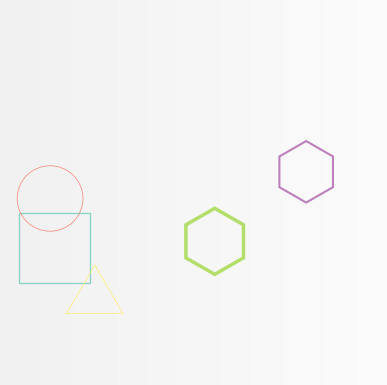[{"shape": "square", "thickness": 1, "radius": 0.46, "center": [0.139, 0.356]}, {"shape": "circle", "thickness": 0.5, "radius": 0.42, "center": [0.129, 0.484]}, {"shape": "hexagon", "thickness": 2.5, "radius": 0.43, "center": [0.554, 0.373]}, {"shape": "hexagon", "thickness": 1.5, "radius": 0.4, "center": [0.79, 0.554]}, {"shape": "triangle", "thickness": 0.5, "radius": 0.42, "center": [0.245, 0.227]}]